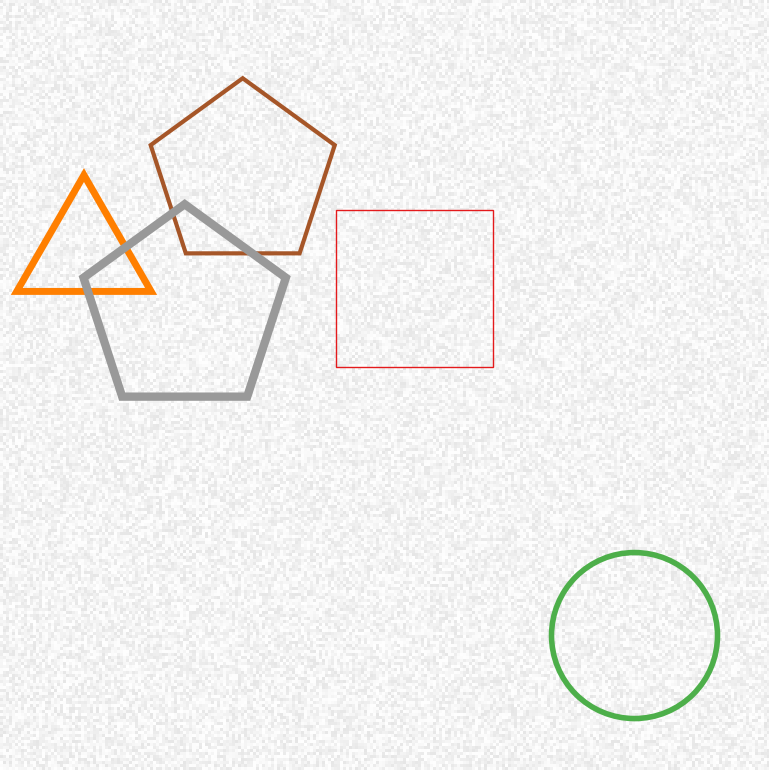[{"shape": "square", "thickness": 0.5, "radius": 0.51, "center": [0.538, 0.625]}, {"shape": "circle", "thickness": 2, "radius": 0.54, "center": [0.824, 0.175]}, {"shape": "triangle", "thickness": 2.5, "radius": 0.5, "center": [0.109, 0.672]}, {"shape": "pentagon", "thickness": 1.5, "radius": 0.63, "center": [0.315, 0.773]}, {"shape": "pentagon", "thickness": 3, "radius": 0.69, "center": [0.24, 0.597]}]